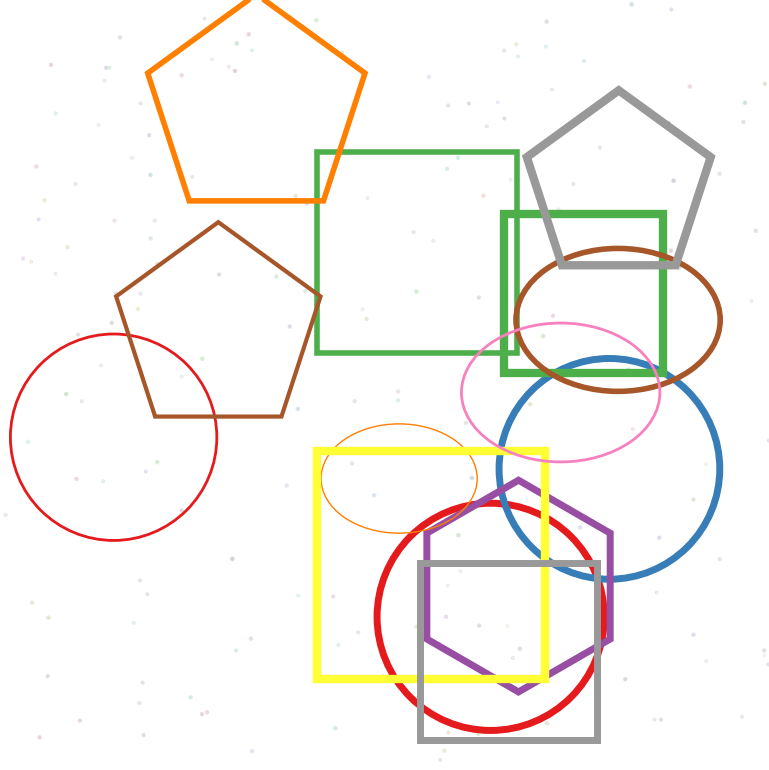[{"shape": "circle", "thickness": 2.5, "radius": 0.74, "center": [0.637, 0.199]}, {"shape": "circle", "thickness": 1, "radius": 0.67, "center": [0.148, 0.432]}, {"shape": "circle", "thickness": 2.5, "radius": 0.72, "center": [0.791, 0.391]}, {"shape": "square", "thickness": 3, "radius": 0.52, "center": [0.758, 0.618]}, {"shape": "square", "thickness": 2, "radius": 0.65, "center": [0.541, 0.672]}, {"shape": "hexagon", "thickness": 2.5, "radius": 0.69, "center": [0.673, 0.239]}, {"shape": "pentagon", "thickness": 2, "radius": 0.74, "center": [0.333, 0.859]}, {"shape": "oval", "thickness": 0.5, "radius": 0.51, "center": [0.518, 0.379]}, {"shape": "square", "thickness": 3, "radius": 0.74, "center": [0.56, 0.266]}, {"shape": "pentagon", "thickness": 1.5, "radius": 0.7, "center": [0.284, 0.572]}, {"shape": "oval", "thickness": 2, "radius": 0.66, "center": [0.803, 0.585]}, {"shape": "oval", "thickness": 1, "radius": 0.64, "center": [0.728, 0.49]}, {"shape": "pentagon", "thickness": 3, "radius": 0.63, "center": [0.804, 0.757]}, {"shape": "square", "thickness": 2.5, "radius": 0.58, "center": [0.66, 0.154]}]